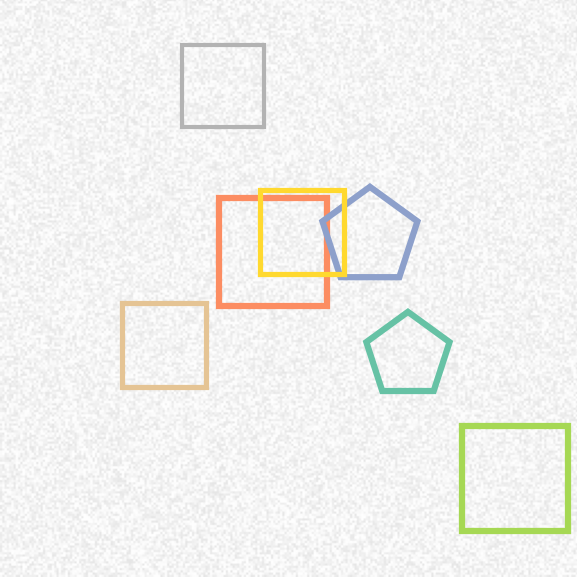[{"shape": "pentagon", "thickness": 3, "radius": 0.38, "center": [0.706, 0.383]}, {"shape": "square", "thickness": 3, "radius": 0.47, "center": [0.473, 0.563]}, {"shape": "pentagon", "thickness": 3, "radius": 0.43, "center": [0.641, 0.589]}, {"shape": "square", "thickness": 3, "radius": 0.46, "center": [0.891, 0.171]}, {"shape": "square", "thickness": 2.5, "radius": 0.36, "center": [0.523, 0.597]}, {"shape": "square", "thickness": 2.5, "radius": 0.37, "center": [0.284, 0.402]}, {"shape": "square", "thickness": 2, "radius": 0.36, "center": [0.387, 0.85]}]